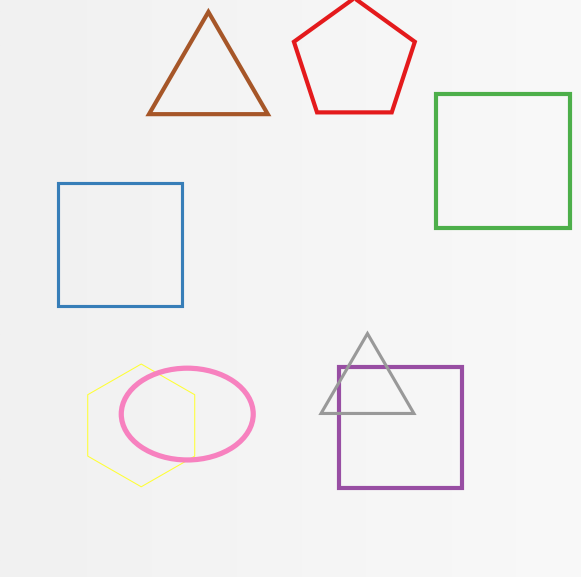[{"shape": "pentagon", "thickness": 2, "radius": 0.55, "center": [0.61, 0.893]}, {"shape": "square", "thickness": 1.5, "radius": 0.53, "center": [0.207, 0.575]}, {"shape": "square", "thickness": 2, "radius": 0.58, "center": [0.866, 0.721]}, {"shape": "square", "thickness": 2, "radius": 0.53, "center": [0.689, 0.259]}, {"shape": "hexagon", "thickness": 0.5, "radius": 0.53, "center": [0.243, 0.262]}, {"shape": "triangle", "thickness": 2, "radius": 0.59, "center": [0.359, 0.86]}, {"shape": "oval", "thickness": 2.5, "radius": 0.57, "center": [0.322, 0.282]}, {"shape": "triangle", "thickness": 1.5, "radius": 0.46, "center": [0.632, 0.329]}]